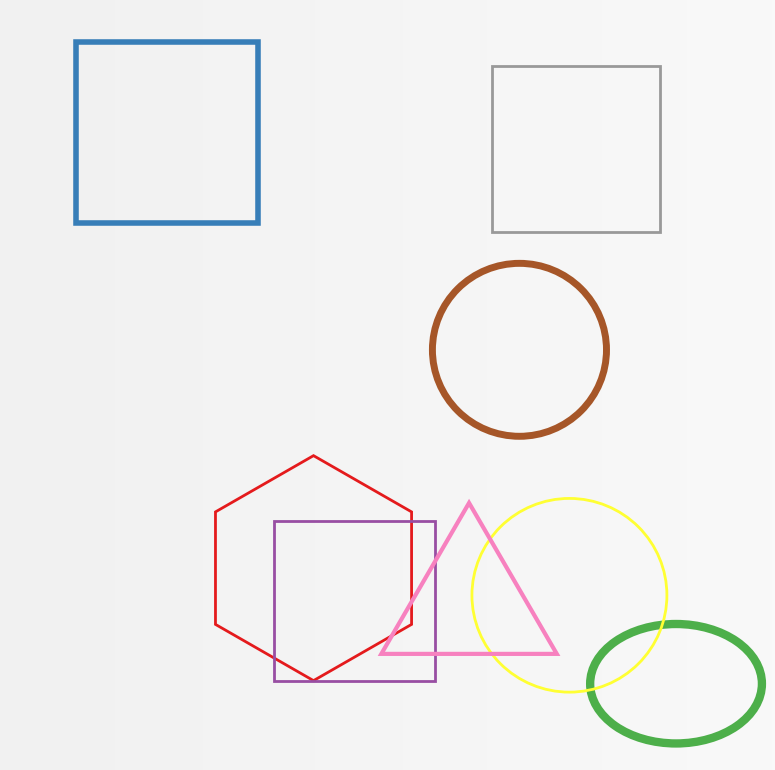[{"shape": "hexagon", "thickness": 1, "radius": 0.73, "center": [0.405, 0.262]}, {"shape": "square", "thickness": 2, "radius": 0.59, "center": [0.215, 0.828]}, {"shape": "oval", "thickness": 3, "radius": 0.55, "center": [0.872, 0.112]}, {"shape": "square", "thickness": 1, "radius": 0.52, "center": [0.457, 0.22]}, {"shape": "circle", "thickness": 1, "radius": 0.63, "center": [0.735, 0.227]}, {"shape": "circle", "thickness": 2.5, "radius": 0.56, "center": [0.67, 0.546]}, {"shape": "triangle", "thickness": 1.5, "radius": 0.65, "center": [0.605, 0.216]}, {"shape": "square", "thickness": 1, "radius": 0.54, "center": [0.743, 0.807]}]